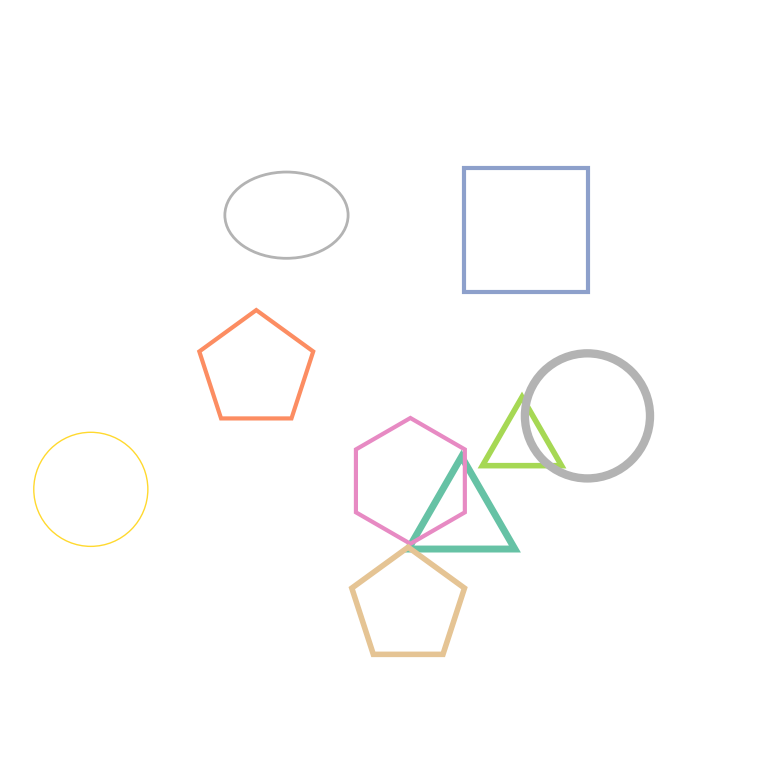[{"shape": "triangle", "thickness": 2.5, "radius": 0.4, "center": [0.599, 0.327]}, {"shape": "pentagon", "thickness": 1.5, "radius": 0.39, "center": [0.333, 0.52]}, {"shape": "square", "thickness": 1.5, "radius": 0.4, "center": [0.683, 0.702]}, {"shape": "hexagon", "thickness": 1.5, "radius": 0.41, "center": [0.533, 0.375]}, {"shape": "triangle", "thickness": 2, "radius": 0.3, "center": [0.678, 0.425]}, {"shape": "circle", "thickness": 0.5, "radius": 0.37, "center": [0.118, 0.365]}, {"shape": "pentagon", "thickness": 2, "radius": 0.38, "center": [0.53, 0.212]}, {"shape": "circle", "thickness": 3, "radius": 0.41, "center": [0.763, 0.46]}, {"shape": "oval", "thickness": 1, "radius": 0.4, "center": [0.372, 0.721]}]